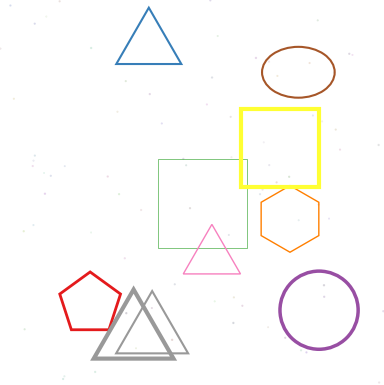[{"shape": "pentagon", "thickness": 2, "radius": 0.41, "center": [0.234, 0.211]}, {"shape": "triangle", "thickness": 1.5, "radius": 0.49, "center": [0.387, 0.882]}, {"shape": "square", "thickness": 0.5, "radius": 0.58, "center": [0.526, 0.471]}, {"shape": "circle", "thickness": 2.5, "radius": 0.51, "center": [0.829, 0.194]}, {"shape": "hexagon", "thickness": 1, "radius": 0.43, "center": [0.753, 0.431]}, {"shape": "square", "thickness": 3, "radius": 0.51, "center": [0.728, 0.616]}, {"shape": "oval", "thickness": 1.5, "radius": 0.47, "center": [0.775, 0.812]}, {"shape": "triangle", "thickness": 1, "radius": 0.43, "center": [0.55, 0.331]}, {"shape": "triangle", "thickness": 1.5, "radius": 0.54, "center": [0.395, 0.136]}, {"shape": "triangle", "thickness": 3, "radius": 0.6, "center": [0.347, 0.128]}]